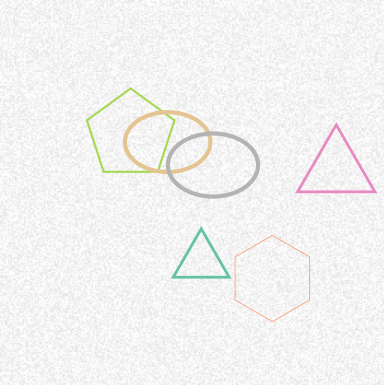[{"shape": "triangle", "thickness": 2, "radius": 0.42, "center": [0.523, 0.322]}, {"shape": "hexagon", "thickness": 0.5, "radius": 0.56, "center": [0.707, 0.277]}, {"shape": "triangle", "thickness": 2, "radius": 0.58, "center": [0.873, 0.56]}, {"shape": "pentagon", "thickness": 1.5, "radius": 0.6, "center": [0.339, 0.651]}, {"shape": "oval", "thickness": 3, "radius": 0.56, "center": [0.436, 0.631]}, {"shape": "oval", "thickness": 3, "radius": 0.59, "center": [0.553, 0.571]}]